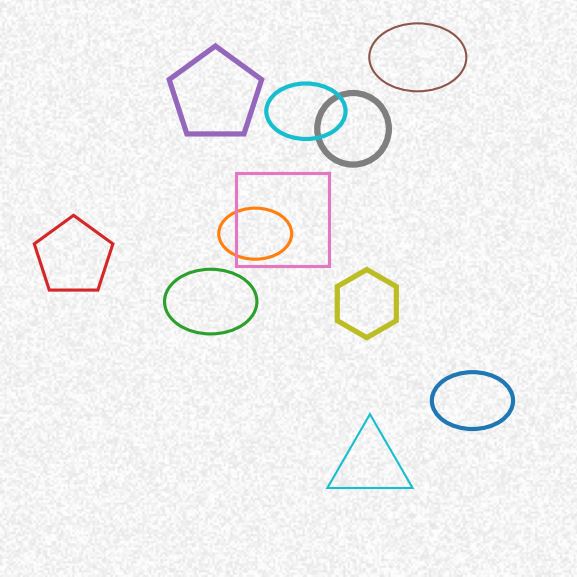[{"shape": "oval", "thickness": 2, "radius": 0.35, "center": [0.818, 0.305]}, {"shape": "oval", "thickness": 1.5, "radius": 0.32, "center": [0.442, 0.594]}, {"shape": "oval", "thickness": 1.5, "radius": 0.4, "center": [0.365, 0.477]}, {"shape": "pentagon", "thickness": 1.5, "radius": 0.36, "center": [0.127, 0.555]}, {"shape": "pentagon", "thickness": 2.5, "radius": 0.42, "center": [0.373, 0.835]}, {"shape": "oval", "thickness": 1, "radius": 0.42, "center": [0.723, 0.9]}, {"shape": "square", "thickness": 1.5, "radius": 0.4, "center": [0.489, 0.619]}, {"shape": "circle", "thickness": 3, "radius": 0.31, "center": [0.611, 0.776]}, {"shape": "hexagon", "thickness": 2.5, "radius": 0.3, "center": [0.635, 0.473]}, {"shape": "triangle", "thickness": 1, "radius": 0.43, "center": [0.641, 0.197]}, {"shape": "oval", "thickness": 2, "radius": 0.34, "center": [0.53, 0.807]}]